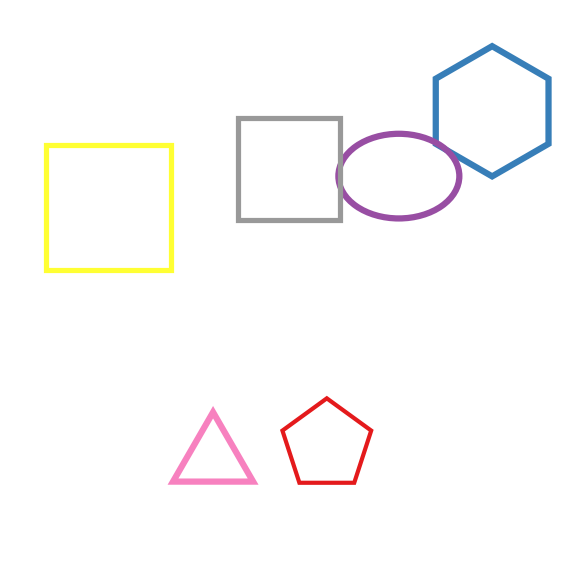[{"shape": "pentagon", "thickness": 2, "radius": 0.4, "center": [0.566, 0.229]}, {"shape": "hexagon", "thickness": 3, "radius": 0.56, "center": [0.852, 0.806]}, {"shape": "oval", "thickness": 3, "radius": 0.52, "center": [0.691, 0.694]}, {"shape": "square", "thickness": 2.5, "radius": 0.54, "center": [0.188, 0.639]}, {"shape": "triangle", "thickness": 3, "radius": 0.4, "center": [0.369, 0.205]}, {"shape": "square", "thickness": 2.5, "radius": 0.44, "center": [0.5, 0.707]}]